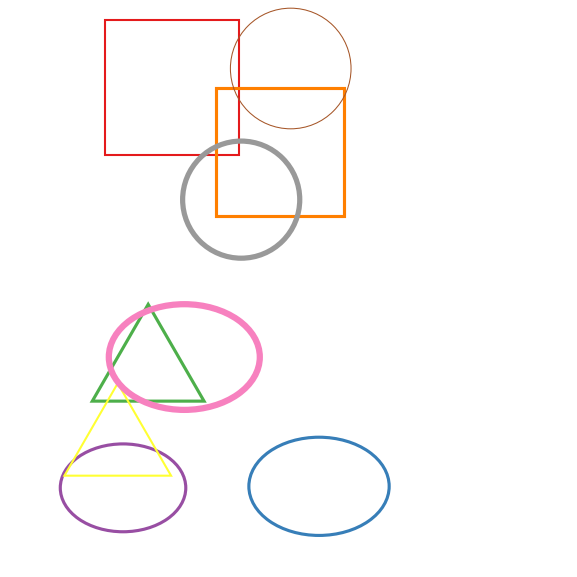[{"shape": "square", "thickness": 1, "radius": 0.58, "center": [0.298, 0.848]}, {"shape": "oval", "thickness": 1.5, "radius": 0.61, "center": [0.552, 0.157]}, {"shape": "triangle", "thickness": 1.5, "radius": 0.56, "center": [0.257, 0.36]}, {"shape": "oval", "thickness": 1.5, "radius": 0.54, "center": [0.213, 0.154]}, {"shape": "square", "thickness": 1.5, "radius": 0.56, "center": [0.485, 0.736]}, {"shape": "triangle", "thickness": 1, "radius": 0.53, "center": [0.204, 0.229]}, {"shape": "circle", "thickness": 0.5, "radius": 0.52, "center": [0.503, 0.881]}, {"shape": "oval", "thickness": 3, "radius": 0.65, "center": [0.319, 0.381]}, {"shape": "circle", "thickness": 2.5, "radius": 0.51, "center": [0.418, 0.653]}]